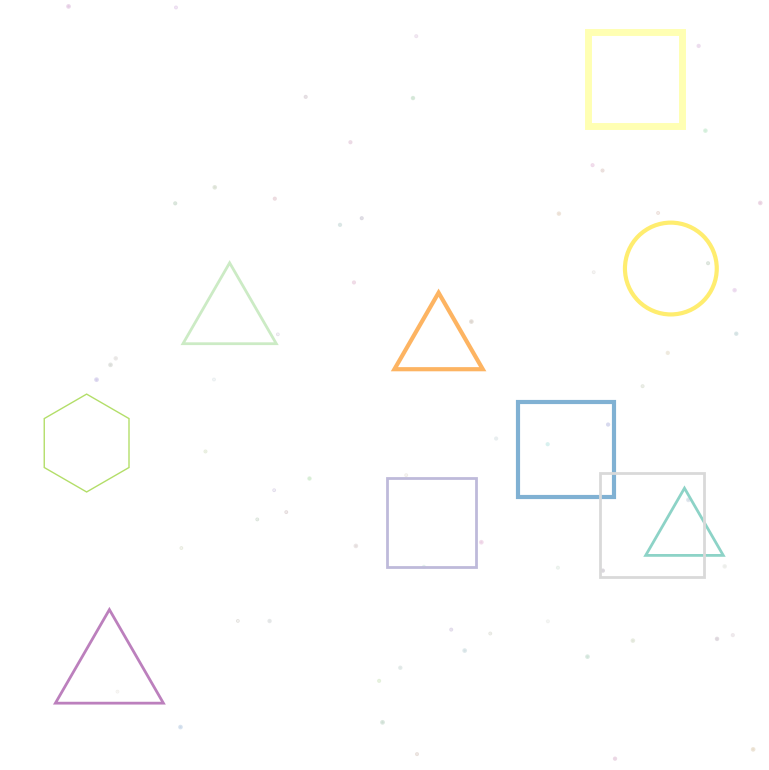[{"shape": "triangle", "thickness": 1, "radius": 0.29, "center": [0.889, 0.308]}, {"shape": "square", "thickness": 2.5, "radius": 0.3, "center": [0.824, 0.898]}, {"shape": "square", "thickness": 1, "radius": 0.29, "center": [0.56, 0.321]}, {"shape": "square", "thickness": 1.5, "radius": 0.31, "center": [0.735, 0.416]}, {"shape": "triangle", "thickness": 1.5, "radius": 0.33, "center": [0.57, 0.554]}, {"shape": "hexagon", "thickness": 0.5, "radius": 0.32, "center": [0.112, 0.425]}, {"shape": "square", "thickness": 1, "radius": 0.34, "center": [0.847, 0.318]}, {"shape": "triangle", "thickness": 1, "radius": 0.4, "center": [0.142, 0.127]}, {"shape": "triangle", "thickness": 1, "radius": 0.35, "center": [0.298, 0.589]}, {"shape": "circle", "thickness": 1.5, "radius": 0.3, "center": [0.871, 0.651]}]